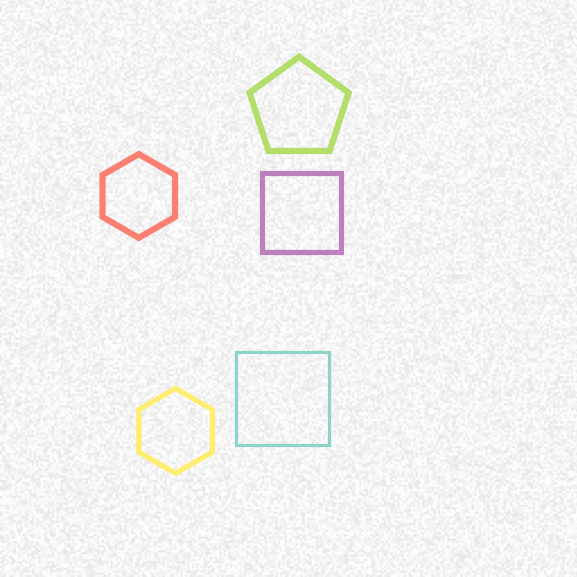[{"shape": "square", "thickness": 1.5, "radius": 0.4, "center": [0.489, 0.309]}, {"shape": "hexagon", "thickness": 3, "radius": 0.36, "center": [0.24, 0.66]}, {"shape": "pentagon", "thickness": 3, "radius": 0.45, "center": [0.518, 0.811]}, {"shape": "square", "thickness": 2.5, "radius": 0.34, "center": [0.522, 0.631]}, {"shape": "hexagon", "thickness": 2.5, "radius": 0.37, "center": [0.304, 0.253]}]